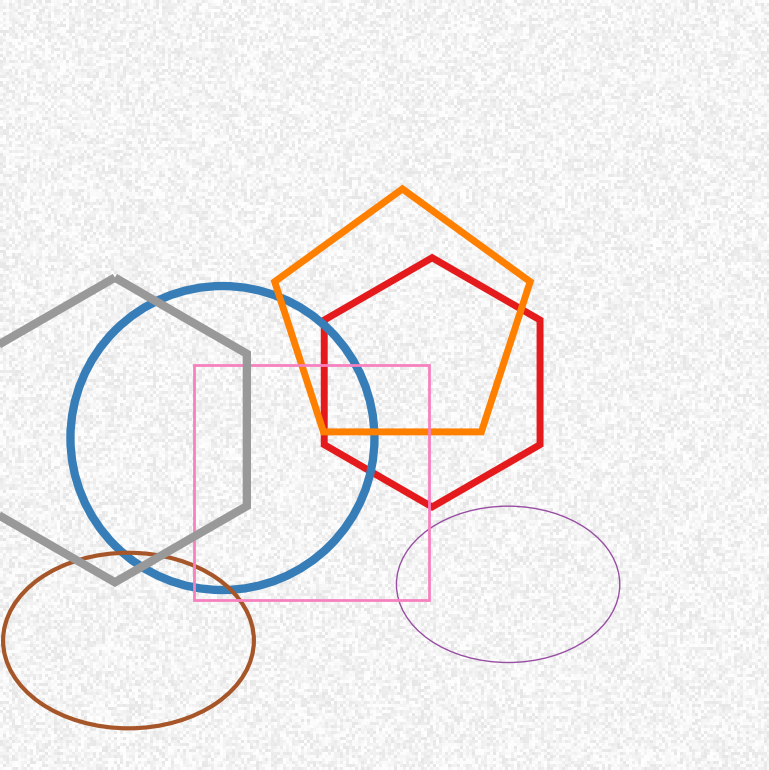[{"shape": "hexagon", "thickness": 2.5, "radius": 0.81, "center": [0.561, 0.503]}, {"shape": "circle", "thickness": 3, "radius": 0.99, "center": [0.289, 0.431]}, {"shape": "oval", "thickness": 0.5, "radius": 0.73, "center": [0.66, 0.241]}, {"shape": "pentagon", "thickness": 2.5, "radius": 0.87, "center": [0.523, 0.58]}, {"shape": "oval", "thickness": 1.5, "radius": 0.81, "center": [0.167, 0.168]}, {"shape": "square", "thickness": 1, "radius": 0.76, "center": [0.405, 0.373]}, {"shape": "hexagon", "thickness": 3, "radius": 0.99, "center": [0.149, 0.442]}]